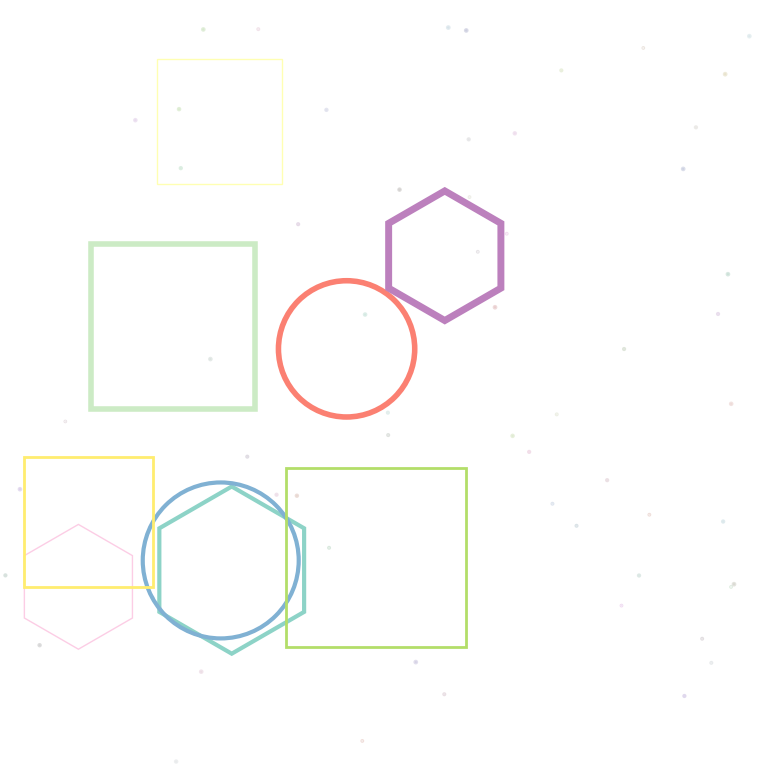[{"shape": "hexagon", "thickness": 1.5, "radius": 0.54, "center": [0.301, 0.26]}, {"shape": "square", "thickness": 0.5, "radius": 0.4, "center": [0.286, 0.842]}, {"shape": "circle", "thickness": 2, "radius": 0.44, "center": [0.45, 0.547]}, {"shape": "circle", "thickness": 1.5, "radius": 0.51, "center": [0.287, 0.272]}, {"shape": "square", "thickness": 1, "radius": 0.58, "center": [0.488, 0.276]}, {"shape": "hexagon", "thickness": 0.5, "radius": 0.41, "center": [0.102, 0.238]}, {"shape": "hexagon", "thickness": 2.5, "radius": 0.42, "center": [0.578, 0.668]}, {"shape": "square", "thickness": 2, "radius": 0.53, "center": [0.224, 0.576]}, {"shape": "square", "thickness": 1, "radius": 0.42, "center": [0.114, 0.322]}]